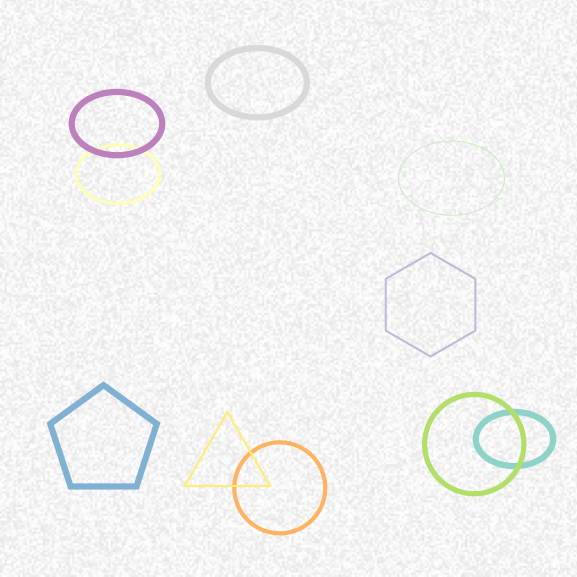[{"shape": "oval", "thickness": 3, "radius": 0.34, "center": [0.891, 0.239]}, {"shape": "oval", "thickness": 1.5, "radius": 0.36, "center": [0.204, 0.698]}, {"shape": "hexagon", "thickness": 1, "radius": 0.45, "center": [0.746, 0.471]}, {"shape": "pentagon", "thickness": 3, "radius": 0.49, "center": [0.179, 0.235]}, {"shape": "circle", "thickness": 2, "radius": 0.39, "center": [0.484, 0.154]}, {"shape": "circle", "thickness": 2.5, "radius": 0.43, "center": [0.821, 0.23]}, {"shape": "oval", "thickness": 3, "radius": 0.43, "center": [0.446, 0.856]}, {"shape": "oval", "thickness": 3, "radius": 0.39, "center": [0.203, 0.785]}, {"shape": "oval", "thickness": 0.5, "radius": 0.46, "center": [0.782, 0.691]}, {"shape": "triangle", "thickness": 1, "radius": 0.43, "center": [0.394, 0.2]}]